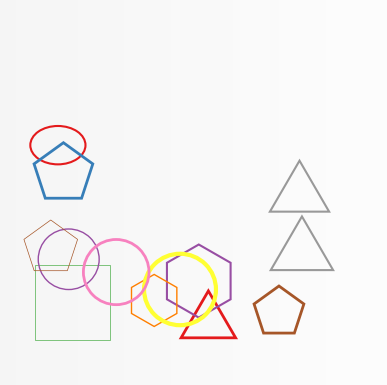[{"shape": "triangle", "thickness": 2, "radius": 0.41, "center": [0.538, 0.163]}, {"shape": "oval", "thickness": 1.5, "radius": 0.36, "center": [0.149, 0.623]}, {"shape": "pentagon", "thickness": 2, "radius": 0.4, "center": [0.164, 0.55]}, {"shape": "square", "thickness": 0.5, "radius": 0.48, "center": [0.186, 0.214]}, {"shape": "circle", "thickness": 1, "radius": 0.39, "center": [0.177, 0.327]}, {"shape": "hexagon", "thickness": 1.5, "radius": 0.47, "center": [0.513, 0.27]}, {"shape": "hexagon", "thickness": 1, "radius": 0.34, "center": [0.398, 0.22]}, {"shape": "circle", "thickness": 3, "radius": 0.46, "center": [0.465, 0.248]}, {"shape": "pentagon", "thickness": 2, "radius": 0.34, "center": [0.72, 0.19]}, {"shape": "pentagon", "thickness": 0.5, "radius": 0.36, "center": [0.131, 0.356]}, {"shape": "circle", "thickness": 2, "radius": 0.42, "center": [0.3, 0.293]}, {"shape": "triangle", "thickness": 1.5, "radius": 0.46, "center": [0.779, 0.345]}, {"shape": "triangle", "thickness": 1.5, "radius": 0.44, "center": [0.773, 0.494]}]